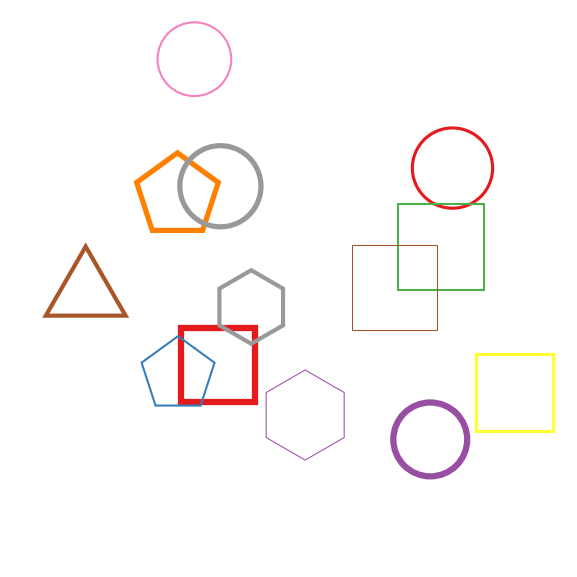[{"shape": "square", "thickness": 3, "radius": 0.32, "center": [0.377, 0.367]}, {"shape": "circle", "thickness": 1.5, "radius": 0.35, "center": [0.784, 0.708]}, {"shape": "pentagon", "thickness": 1, "radius": 0.33, "center": [0.308, 0.351]}, {"shape": "square", "thickness": 1, "radius": 0.37, "center": [0.763, 0.571]}, {"shape": "hexagon", "thickness": 0.5, "radius": 0.39, "center": [0.528, 0.28]}, {"shape": "circle", "thickness": 3, "radius": 0.32, "center": [0.745, 0.238]}, {"shape": "pentagon", "thickness": 2.5, "radius": 0.37, "center": [0.307, 0.66]}, {"shape": "square", "thickness": 1.5, "radius": 0.34, "center": [0.891, 0.32]}, {"shape": "square", "thickness": 0.5, "radius": 0.37, "center": [0.683, 0.501]}, {"shape": "triangle", "thickness": 2, "radius": 0.4, "center": [0.148, 0.492]}, {"shape": "circle", "thickness": 1, "radius": 0.32, "center": [0.337, 0.897]}, {"shape": "circle", "thickness": 2.5, "radius": 0.35, "center": [0.382, 0.677]}, {"shape": "hexagon", "thickness": 2, "radius": 0.32, "center": [0.435, 0.468]}]